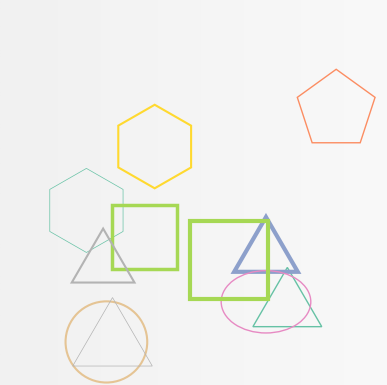[{"shape": "hexagon", "thickness": 0.5, "radius": 0.55, "center": [0.223, 0.453]}, {"shape": "triangle", "thickness": 1, "radius": 0.51, "center": [0.742, 0.203]}, {"shape": "pentagon", "thickness": 1, "radius": 0.53, "center": [0.868, 0.715]}, {"shape": "triangle", "thickness": 3, "radius": 0.47, "center": [0.686, 0.341]}, {"shape": "oval", "thickness": 1, "radius": 0.58, "center": [0.686, 0.216]}, {"shape": "square", "thickness": 3, "radius": 0.5, "center": [0.592, 0.324]}, {"shape": "square", "thickness": 2.5, "radius": 0.42, "center": [0.373, 0.385]}, {"shape": "hexagon", "thickness": 1.5, "radius": 0.54, "center": [0.399, 0.619]}, {"shape": "circle", "thickness": 1.5, "radius": 0.53, "center": [0.275, 0.112]}, {"shape": "triangle", "thickness": 1.5, "radius": 0.47, "center": [0.266, 0.313]}, {"shape": "triangle", "thickness": 0.5, "radius": 0.59, "center": [0.29, 0.109]}]